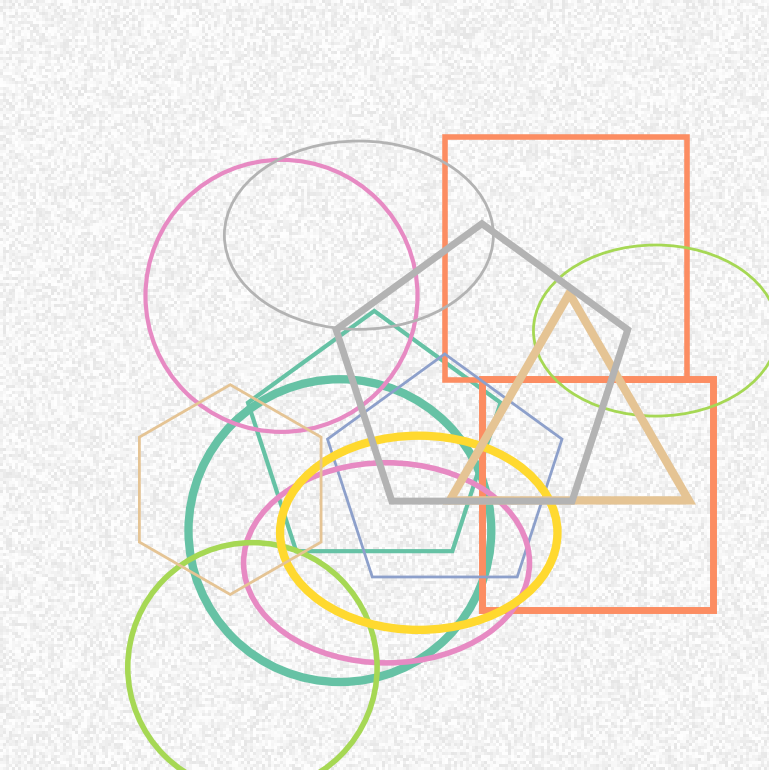[{"shape": "circle", "thickness": 3, "radius": 0.98, "center": [0.441, 0.311]}, {"shape": "pentagon", "thickness": 1.5, "radius": 0.86, "center": [0.486, 0.424]}, {"shape": "square", "thickness": 2.5, "radius": 0.75, "center": [0.776, 0.358]}, {"shape": "square", "thickness": 2, "radius": 0.79, "center": [0.735, 0.664]}, {"shape": "pentagon", "thickness": 1, "radius": 0.8, "center": [0.578, 0.38]}, {"shape": "oval", "thickness": 2, "radius": 0.93, "center": [0.502, 0.269]}, {"shape": "circle", "thickness": 1.5, "radius": 0.88, "center": [0.366, 0.616]}, {"shape": "oval", "thickness": 1, "radius": 0.79, "center": [0.852, 0.571]}, {"shape": "circle", "thickness": 2, "radius": 0.81, "center": [0.328, 0.133]}, {"shape": "oval", "thickness": 3, "radius": 0.9, "center": [0.544, 0.308]}, {"shape": "hexagon", "thickness": 1, "radius": 0.68, "center": [0.299, 0.364]}, {"shape": "triangle", "thickness": 3, "radius": 0.9, "center": [0.739, 0.44]}, {"shape": "pentagon", "thickness": 2.5, "radius": 1.0, "center": [0.626, 0.51]}, {"shape": "oval", "thickness": 1, "radius": 0.87, "center": [0.466, 0.695]}]